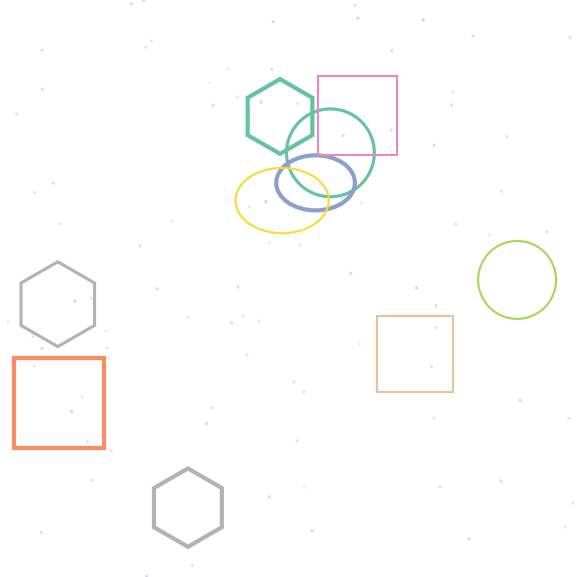[{"shape": "circle", "thickness": 1.5, "radius": 0.38, "center": [0.572, 0.735]}, {"shape": "hexagon", "thickness": 2, "radius": 0.32, "center": [0.485, 0.797]}, {"shape": "square", "thickness": 2, "radius": 0.39, "center": [0.102, 0.301]}, {"shape": "oval", "thickness": 2, "radius": 0.34, "center": [0.546, 0.683]}, {"shape": "square", "thickness": 1, "radius": 0.34, "center": [0.619, 0.799]}, {"shape": "circle", "thickness": 1, "radius": 0.34, "center": [0.895, 0.514]}, {"shape": "oval", "thickness": 1, "radius": 0.4, "center": [0.489, 0.652]}, {"shape": "square", "thickness": 1, "radius": 0.33, "center": [0.719, 0.386]}, {"shape": "hexagon", "thickness": 2, "radius": 0.34, "center": [0.325, 0.12]}, {"shape": "hexagon", "thickness": 1.5, "radius": 0.37, "center": [0.1, 0.472]}]